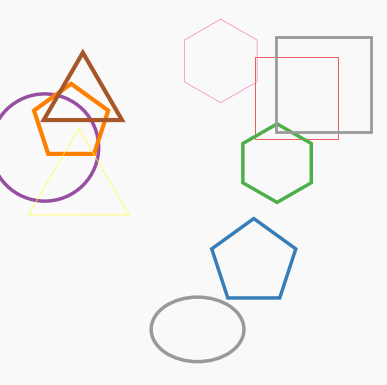[{"shape": "square", "thickness": 0.5, "radius": 0.54, "center": [0.764, 0.745]}, {"shape": "pentagon", "thickness": 2.5, "radius": 0.57, "center": [0.655, 0.318]}, {"shape": "hexagon", "thickness": 2.5, "radius": 0.51, "center": [0.715, 0.576]}, {"shape": "circle", "thickness": 2.5, "radius": 0.7, "center": [0.115, 0.617]}, {"shape": "pentagon", "thickness": 3, "radius": 0.5, "center": [0.184, 0.682]}, {"shape": "triangle", "thickness": 0.5, "radius": 0.75, "center": [0.203, 0.517]}, {"shape": "triangle", "thickness": 3, "radius": 0.58, "center": [0.214, 0.746]}, {"shape": "hexagon", "thickness": 0.5, "radius": 0.54, "center": [0.57, 0.842]}, {"shape": "oval", "thickness": 2.5, "radius": 0.6, "center": [0.51, 0.144]}, {"shape": "square", "thickness": 2, "radius": 0.62, "center": [0.834, 0.78]}]